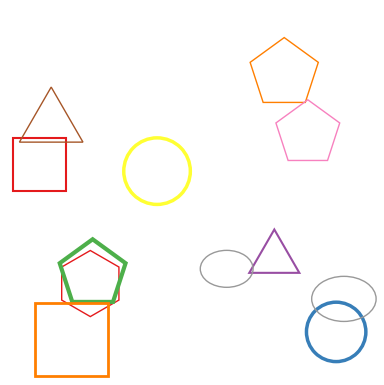[{"shape": "hexagon", "thickness": 1, "radius": 0.43, "center": [0.235, 0.264]}, {"shape": "square", "thickness": 1.5, "radius": 0.34, "center": [0.103, 0.573]}, {"shape": "circle", "thickness": 2.5, "radius": 0.39, "center": [0.873, 0.138]}, {"shape": "pentagon", "thickness": 3, "radius": 0.45, "center": [0.241, 0.289]}, {"shape": "triangle", "thickness": 1.5, "radius": 0.38, "center": [0.713, 0.329]}, {"shape": "pentagon", "thickness": 1, "radius": 0.47, "center": [0.738, 0.809]}, {"shape": "square", "thickness": 2, "radius": 0.47, "center": [0.186, 0.118]}, {"shape": "circle", "thickness": 2.5, "radius": 0.43, "center": [0.408, 0.555]}, {"shape": "triangle", "thickness": 1, "radius": 0.48, "center": [0.133, 0.678]}, {"shape": "pentagon", "thickness": 1, "radius": 0.44, "center": [0.8, 0.654]}, {"shape": "oval", "thickness": 1, "radius": 0.34, "center": [0.589, 0.302]}, {"shape": "oval", "thickness": 1, "radius": 0.42, "center": [0.893, 0.224]}]